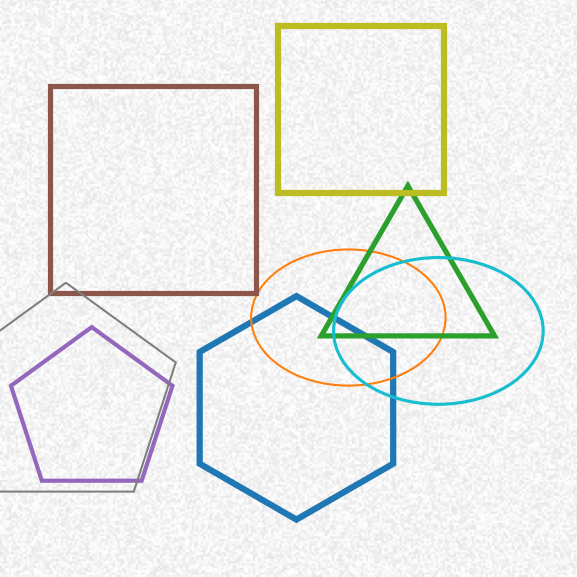[{"shape": "hexagon", "thickness": 3, "radius": 0.97, "center": [0.513, 0.293]}, {"shape": "oval", "thickness": 1, "radius": 0.84, "center": [0.603, 0.449]}, {"shape": "triangle", "thickness": 2.5, "radius": 0.87, "center": [0.706, 0.504]}, {"shape": "pentagon", "thickness": 2, "radius": 0.74, "center": [0.159, 0.286]}, {"shape": "square", "thickness": 2.5, "radius": 0.9, "center": [0.265, 0.671]}, {"shape": "pentagon", "thickness": 1, "radius": 1.0, "center": [0.114, 0.31]}, {"shape": "square", "thickness": 3, "radius": 0.72, "center": [0.625, 0.809]}, {"shape": "oval", "thickness": 1.5, "radius": 0.91, "center": [0.759, 0.426]}]